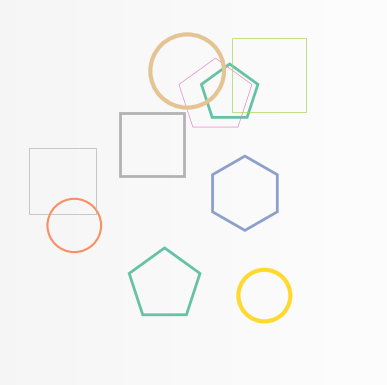[{"shape": "pentagon", "thickness": 2, "radius": 0.38, "center": [0.593, 0.757]}, {"shape": "pentagon", "thickness": 2, "radius": 0.48, "center": [0.425, 0.26]}, {"shape": "circle", "thickness": 1.5, "radius": 0.35, "center": [0.192, 0.414]}, {"shape": "hexagon", "thickness": 2, "radius": 0.48, "center": [0.632, 0.498]}, {"shape": "pentagon", "thickness": 0.5, "radius": 0.49, "center": [0.556, 0.75]}, {"shape": "square", "thickness": 0.5, "radius": 0.48, "center": [0.695, 0.806]}, {"shape": "circle", "thickness": 3, "radius": 0.34, "center": [0.682, 0.232]}, {"shape": "circle", "thickness": 3, "radius": 0.48, "center": [0.483, 0.816]}, {"shape": "square", "thickness": 0.5, "radius": 0.43, "center": [0.161, 0.53]}, {"shape": "square", "thickness": 2, "radius": 0.41, "center": [0.392, 0.625]}]